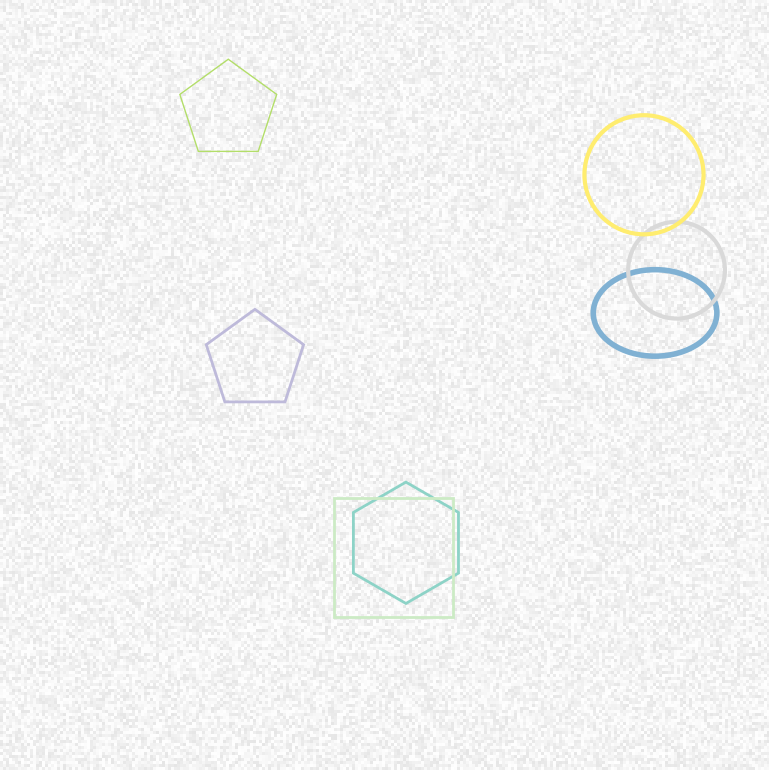[{"shape": "hexagon", "thickness": 1, "radius": 0.39, "center": [0.527, 0.295]}, {"shape": "pentagon", "thickness": 1, "radius": 0.33, "center": [0.331, 0.532]}, {"shape": "oval", "thickness": 2, "radius": 0.4, "center": [0.851, 0.594]}, {"shape": "pentagon", "thickness": 0.5, "radius": 0.33, "center": [0.296, 0.857]}, {"shape": "circle", "thickness": 1.5, "radius": 0.31, "center": [0.879, 0.649]}, {"shape": "square", "thickness": 1, "radius": 0.39, "center": [0.511, 0.276]}, {"shape": "circle", "thickness": 1.5, "radius": 0.39, "center": [0.836, 0.773]}]